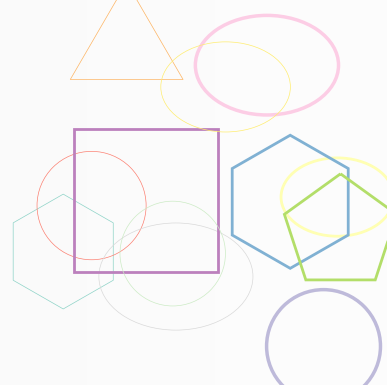[{"shape": "hexagon", "thickness": 0.5, "radius": 0.75, "center": [0.163, 0.347]}, {"shape": "oval", "thickness": 2, "radius": 0.73, "center": [0.871, 0.488]}, {"shape": "circle", "thickness": 2.5, "radius": 0.73, "center": [0.835, 0.101]}, {"shape": "circle", "thickness": 0.5, "radius": 0.7, "center": [0.236, 0.466]}, {"shape": "hexagon", "thickness": 2, "radius": 0.86, "center": [0.749, 0.476]}, {"shape": "triangle", "thickness": 0.5, "radius": 0.84, "center": [0.327, 0.878]}, {"shape": "pentagon", "thickness": 2, "radius": 0.76, "center": [0.879, 0.396]}, {"shape": "oval", "thickness": 2.5, "radius": 0.92, "center": [0.689, 0.831]}, {"shape": "oval", "thickness": 0.5, "radius": 0.99, "center": [0.454, 0.282]}, {"shape": "square", "thickness": 2, "radius": 0.93, "center": [0.377, 0.48]}, {"shape": "circle", "thickness": 0.5, "radius": 0.68, "center": [0.446, 0.341]}, {"shape": "oval", "thickness": 0.5, "radius": 0.84, "center": [0.582, 0.774]}]